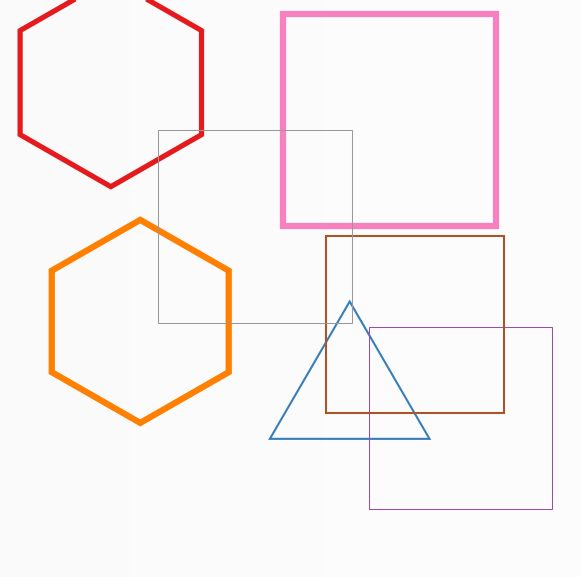[{"shape": "hexagon", "thickness": 2.5, "radius": 0.9, "center": [0.191, 0.856]}, {"shape": "triangle", "thickness": 1, "radius": 0.79, "center": [0.602, 0.318]}, {"shape": "square", "thickness": 0.5, "radius": 0.79, "center": [0.793, 0.275]}, {"shape": "hexagon", "thickness": 3, "radius": 0.88, "center": [0.241, 0.443]}, {"shape": "square", "thickness": 1, "radius": 0.77, "center": [0.714, 0.438]}, {"shape": "square", "thickness": 3, "radius": 0.92, "center": [0.67, 0.792]}, {"shape": "square", "thickness": 0.5, "radius": 0.84, "center": [0.439, 0.607]}]